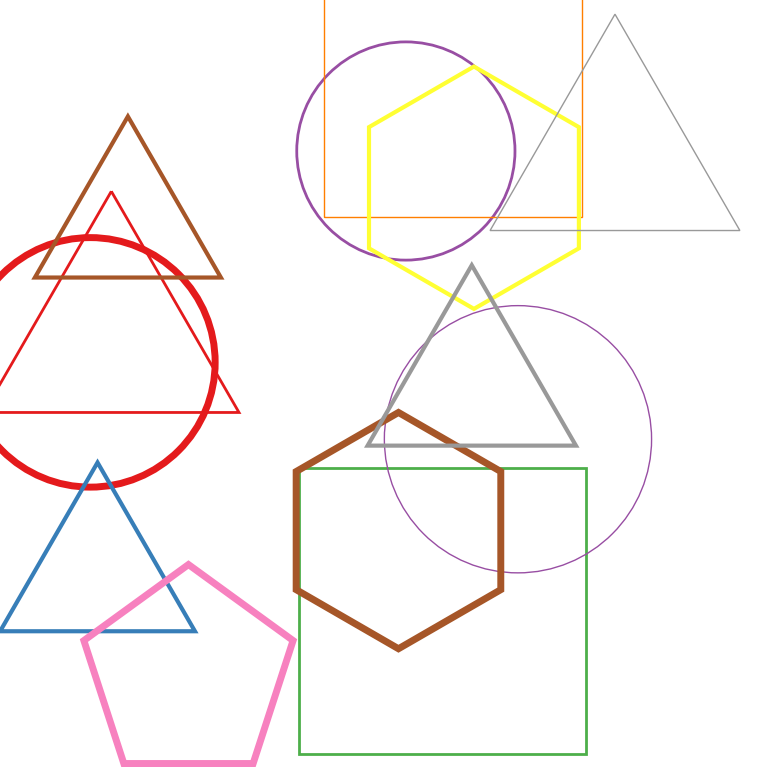[{"shape": "circle", "thickness": 2.5, "radius": 0.81, "center": [0.117, 0.529]}, {"shape": "triangle", "thickness": 1, "radius": 0.96, "center": [0.145, 0.56]}, {"shape": "triangle", "thickness": 1.5, "radius": 0.73, "center": [0.127, 0.253]}, {"shape": "square", "thickness": 1, "radius": 0.93, "center": [0.575, 0.206]}, {"shape": "circle", "thickness": 0.5, "radius": 0.87, "center": [0.673, 0.43]}, {"shape": "circle", "thickness": 1, "radius": 0.71, "center": [0.527, 0.804]}, {"shape": "square", "thickness": 0.5, "radius": 0.84, "center": [0.588, 0.885]}, {"shape": "hexagon", "thickness": 1.5, "radius": 0.79, "center": [0.616, 0.756]}, {"shape": "triangle", "thickness": 1.5, "radius": 0.7, "center": [0.166, 0.709]}, {"shape": "hexagon", "thickness": 2.5, "radius": 0.77, "center": [0.518, 0.311]}, {"shape": "pentagon", "thickness": 2.5, "radius": 0.71, "center": [0.245, 0.124]}, {"shape": "triangle", "thickness": 1.5, "radius": 0.78, "center": [0.613, 0.499]}, {"shape": "triangle", "thickness": 0.5, "radius": 0.94, "center": [0.799, 0.794]}]